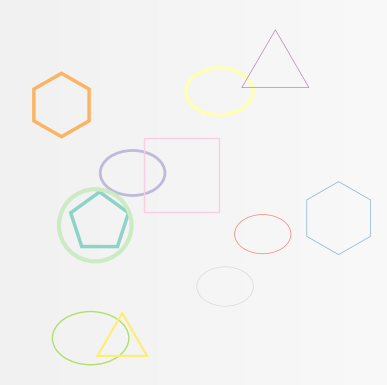[{"shape": "pentagon", "thickness": 2.5, "radius": 0.39, "center": [0.257, 0.423]}, {"shape": "oval", "thickness": 2.5, "radius": 0.43, "center": [0.566, 0.762]}, {"shape": "oval", "thickness": 2, "radius": 0.42, "center": [0.342, 0.551]}, {"shape": "oval", "thickness": 0.5, "radius": 0.36, "center": [0.678, 0.392]}, {"shape": "hexagon", "thickness": 0.5, "radius": 0.47, "center": [0.874, 0.433]}, {"shape": "hexagon", "thickness": 2.5, "radius": 0.41, "center": [0.159, 0.727]}, {"shape": "oval", "thickness": 1, "radius": 0.49, "center": [0.234, 0.122]}, {"shape": "square", "thickness": 1, "radius": 0.48, "center": [0.469, 0.546]}, {"shape": "oval", "thickness": 0.5, "radius": 0.37, "center": [0.581, 0.256]}, {"shape": "triangle", "thickness": 0.5, "radius": 0.5, "center": [0.711, 0.822]}, {"shape": "circle", "thickness": 3, "radius": 0.47, "center": [0.246, 0.415]}, {"shape": "triangle", "thickness": 1.5, "radius": 0.37, "center": [0.315, 0.113]}]